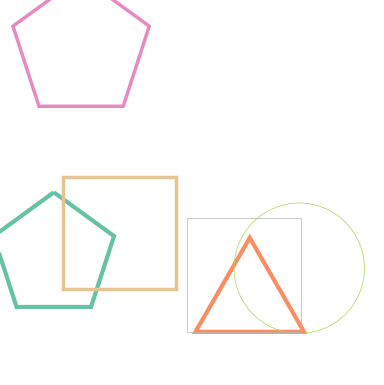[{"shape": "pentagon", "thickness": 3, "radius": 0.82, "center": [0.14, 0.336]}, {"shape": "triangle", "thickness": 3, "radius": 0.81, "center": [0.649, 0.22]}, {"shape": "pentagon", "thickness": 2.5, "radius": 0.93, "center": [0.211, 0.875]}, {"shape": "circle", "thickness": 0.5, "radius": 0.85, "center": [0.777, 0.303]}, {"shape": "square", "thickness": 2.5, "radius": 0.73, "center": [0.31, 0.396]}, {"shape": "square", "thickness": 0.5, "radius": 0.74, "center": [0.635, 0.285]}]